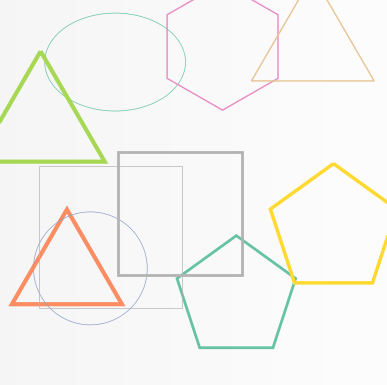[{"shape": "oval", "thickness": 0.5, "radius": 0.91, "center": [0.297, 0.839]}, {"shape": "pentagon", "thickness": 2, "radius": 0.8, "center": [0.61, 0.227]}, {"shape": "triangle", "thickness": 3, "radius": 0.82, "center": [0.173, 0.292]}, {"shape": "circle", "thickness": 0.5, "radius": 0.73, "center": [0.233, 0.303]}, {"shape": "hexagon", "thickness": 1, "radius": 0.83, "center": [0.574, 0.879]}, {"shape": "triangle", "thickness": 3, "radius": 0.96, "center": [0.105, 0.676]}, {"shape": "pentagon", "thickness": 2.5, "radius": 0.86, "center": [0.861, 0.404]}, {"shape": "triangle", "thickness": 1, "radius": 0.91, "center": [0.807, 0.881]}, {"shape": "square", "thickness": 0.5, "radius": 0.92, "center": [0.285, 0.384]}, {"shape": "square", "thickness": 2, "radius": 0.8, "center": [0.464, 0.445]}]